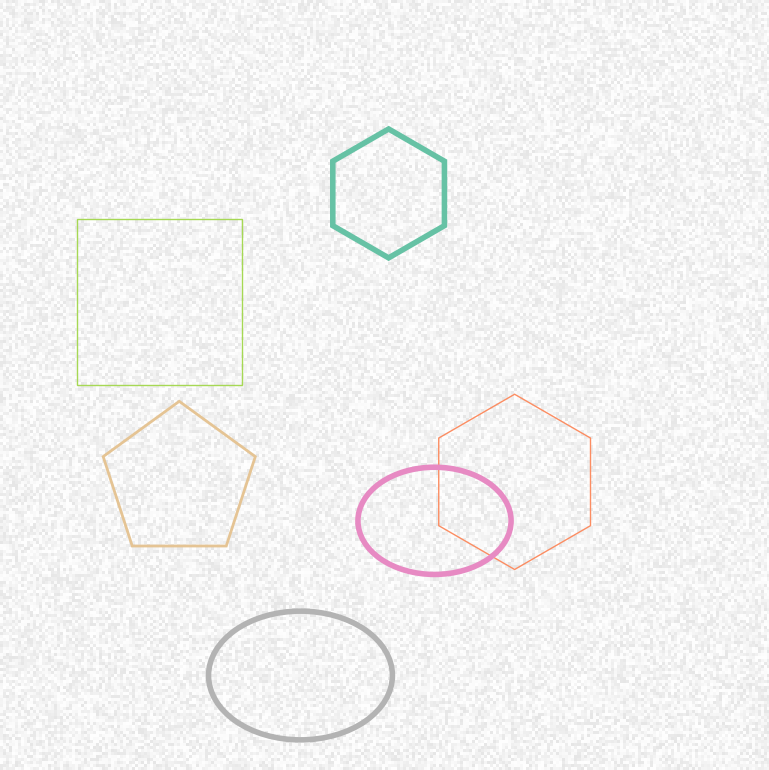[{"shape": "hexagon", "thickness": 2, "radius": 0.42, "center": [0.505, 0.749]}, {"shape": "hexagon", "thickness": 0.5, "radius": 0.57, "center": [0.668, 0.374]}, {"shape": "oval", "thickness": 2, "radius": 0.5, "center": [0.564, 0.324]}, {"shape": "square", "thickness": 0.5, "radius": 0.54, "center": [0.207, 0.608]}, {"shape": "pentagon", "thickness": 1, "radius": 0.52, "center": [0.233, 0.375]}, {"shape": "oval", "thickness": 2, "radius": 0.6, "center": [0.39, 0.123]}]